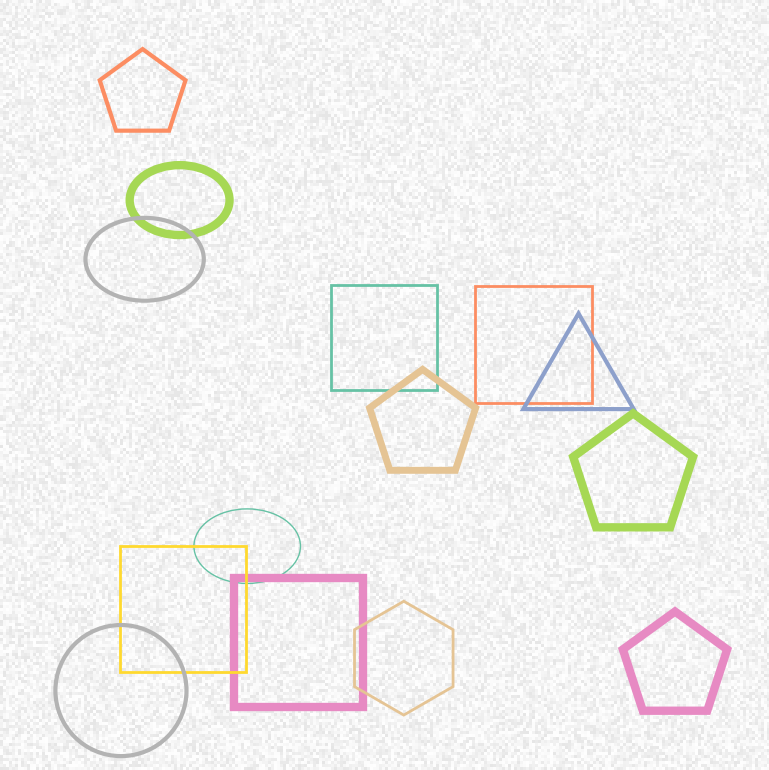[{"shape": "oval", "thickness": 0.5, "radius": 0.35, "center": [0.321, 0.291]}, {"shape": "square", "thickness": 1, "radius": 0.34, "center": [0.499, 0.562]}, {"shape": "square", "thickness": 1, "radius": 0.38, "center": [0.692, 0.552]}, {"shape": "pentagon", "thickness": 1.5, "radius": 0.29, "center": [0.185, 0.878]}, {"shape": "triangle", "thickness": 1.5, "radius": 0.41, "center": [0.751, 0.51]}, {"shape": "square", "thickness": 3, "radius": 0.42, "center": [0.388, 0.166]}, {"shape": "pentagon", "thickness": 3, "radius": 0.36, "center": [0.877, 0.135]}, {"shape": "oval", "thickness": 3, "radius": 0.32, "center": [0.233, 0.74]}, {"shape": "pentagon", "thickness": 3, "radius": 0.41, "center": [0.822, 0.381]}, {"shape": "square", "thickness": 1, "radius": 0.41, "center": [0.238, 0.209]}, {"shape": "hexagon", "thickness": 1, "radius": 0.37, "center": [0.524, 0.145]}, {"shape": "pentagon", "thickness": 2.5, "radius": 0.36, "center": [0.549, 0.448]}, {"shape": "oval", "thickness": 1.5, "radius": 0.38, "center": [0.188, 0.663]}, {"shape": "circle", "thickness": 1.5, "radius": 0.43, "center": [0.157, 0.103]}]